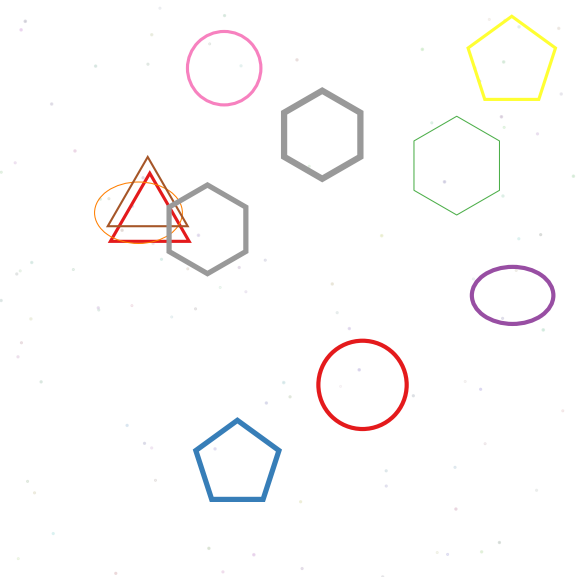[{"shape": "circle", "thickness": 2, "radius": 0.38, "center": [0.628, 0.333]}, {"shape": "triangle", "thickness": 1.5, "radius": 0.39, "center": [0.259, 0.621]}, {"shape": "pentagon", "thickness": 2.5, "radius": 0.38, "center": [0.411, 0.196]}, {"shape": "hexagon", "thickness": 0.5, "radius": 0.43, "center": [0.791, 0.712]}, {"shape": "oval", "thickness": 2, "radius": 0.35, "center": [0.888, 0.488]}, {"shape": "oval", "thickness": 0.5, "radius": 0.38, "center": [0.24, 0.631]}, {"shape": "pentagon", "thickness": 1.5, "radius": 0.4, "center": [0.886, 0.891]}, {"shape": "triangle", "thickness": 1, "radius": 0.4, "center": [0.256, 0.647]}, {"shape": "circle", "thickness": 1.5, "radius": 0.32, "center": [0.388, 0.881]}, {"shape": "hexagon", "thickness": 2.5, "radius": 0.38, "center": [0.359, 0.602]}, {"shape": "hexagon", "thickness": 3, "radius": 0.38, "center": [0.558, 0.766]}]